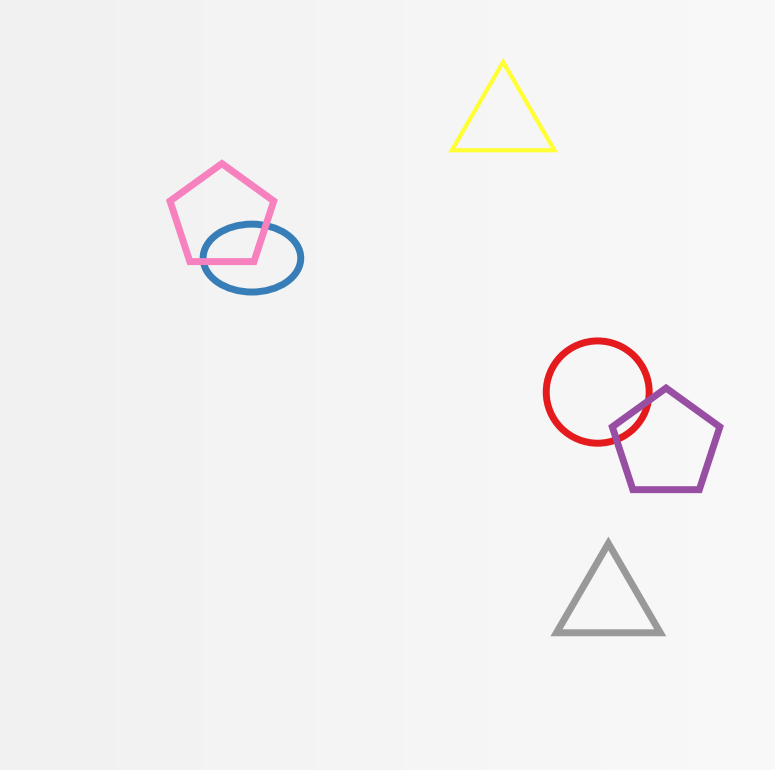[{"shape": "circle", "thickness": 2.5, "radius": 0.33, "center": [0.771, 0.491]}, {"shape": "oval", "thickness": 2.5, "radius": 0.31, "center": [0.325, 0.665]}, {"shape": "pentagon", "thickness": 2.5, "radius": 0.36, "center": [0.859, 0.423]}, {"shape": "triangle", "thickness": 1.5, "radius": 0.38, "center": [0.649, 0.843]}, {"shape": "pentagon", "thickness": 2.5, "radius": 0.35, "center": [0.286, 0.717]}, {"shape": "triangle", "thickness": 2.5, "radius": 0.39, "center": [0.785, 0.217]}]